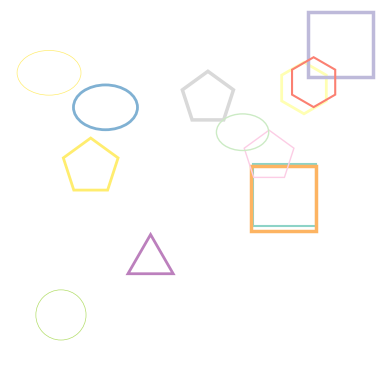[{"shape": "square", "thickness": 1.5, "radius": 0.4, "center": [0.739, 0.493]}, {"shape": "hexagon", "thickness": 2, "radius": 0.33, "center": [0.79, 0.771]}, {"shape": "square", "thickness": 2.5, "radius": 0.42, "center": [0.884, 0.885]}, {"shape": "hexagon", "thickness": 1.5, "radius": 0.32, "center": [0.815, 0.787]}, {"shape": "oval", "thickness": 2, "radius": 0.42, "center": [0.274, 0.721]}, {"shape": "square", "thickness": 2.5, "radius": 0.42, "center": [0.736, 0.485]}, {"shape": "circle", "thickness": 0.5, "radius": 0.33, "center": [0.158, 0.182]}, {"shape": "pentagon", "thickness": 1, "radius": 0.34, "center": [0.699, 0.594]}, {"shape": "pentagon", "thickness": 2.5, "radius": 0.35, "center": [0.54, 0.745]}, {"shape": "triangle", "thickness": 2, "radius": 0.34, "center": [0.391, 0.323]}, {"shape": "oval", "thickness": 1, "radius": 0.34, "center": [0.63, 0.657]}, {"shape": "oval", "thickness": 0.5, "radius": 0.42, "center": [0.127, 0.811]}, {"shape": "pentagon", "thickness": 2, "radius": 0.37, "center": [0.236, 0.567]}]